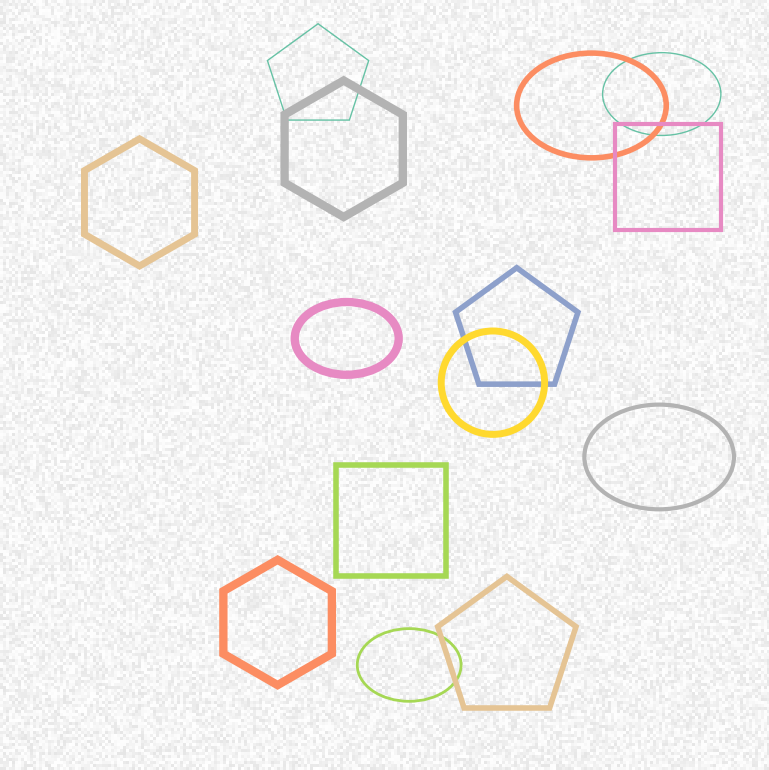[{"shape": "pentagon", "thickness": 0.5, "radius": 0.35, "center": [0.413, 0.9]}, {"shape": "oval", "thickness": 0.5, "radius": 0.38, "center": [0.859, 0.878]}, {"shape": "oval", "thickness": 2, "radius": 0.49, "center": [0.768, 0.863]}, {"shape": "hexagon", "thickness": 3, "radius": 0.41, "center": [0.361, 0.192]}, {"shape": "pentagon", "thickness": 2, "radius": 0.42, "center": [0.671, 0.569]}, {"shape": "square", "thickness": 1.5, "radius": 0.34, "center": [0.868, 0.77]}, {"shape": "oval", "thickness": 3, "radius": 0.34, "center": [0.45, 0.561]}, {"shape": "oval", "thickness": 1, "radius": 0.34, "center": [0.531, 0.136]}, {"shape": "square", "thickness": 2, "radius": 0.36, "center": [0.507, 0.324]}, {"shape": "circle", "thickness": 2.5, "radius": 0.34, "center": [0.64, 0.503]}, {"shape": "pentagon", "thickness": 2, "radius": 0.47, "center": [0.658, 0.157]}, {"shape": "hexagon", "thickness": 2.5, "radius": 0.41, "center": [0.181, 0.737]}, {"shape": "hexagon", "thickness": 3, "radius": 0.44, "center": [0.446, 0.807]}, {"shape": "oval", "thickness": 1.5, "radius": 0.49, "center": [0.856, 0.407]}]